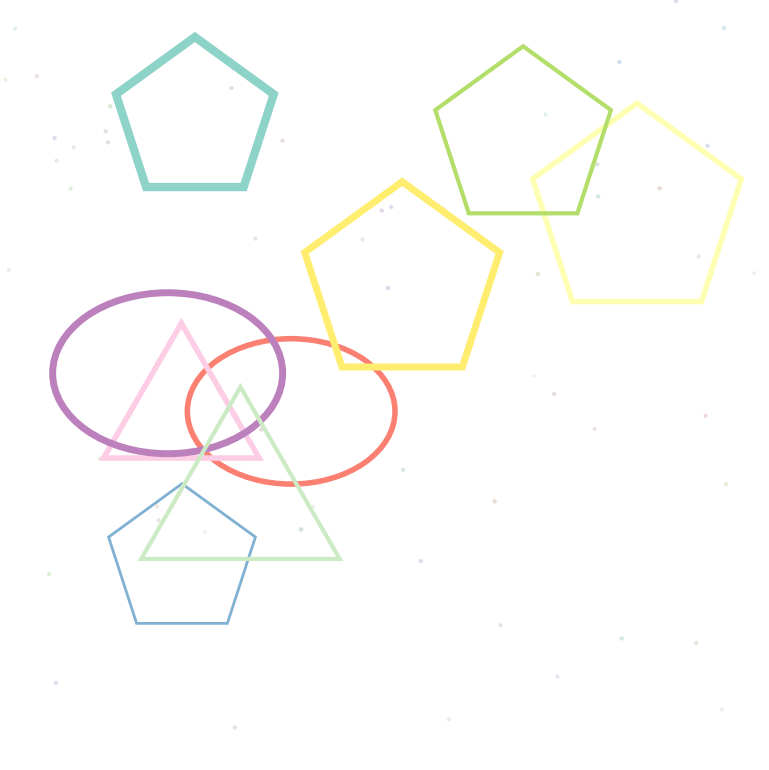[{"shape": "pentagon", "thickness": 3, "radius": 0.54, "center": [0.253, 0.844]}, {"shape": "pentagon", "thickness": 2, "radius": 0.71, "center": [0.827, 0.724]}, {"shape": "oval", "thickness": 2, "radius": 0.67, "center": [0.378, 0.466]}, {"shape": "pentagon", "thickness": 1, "radius": 0.5, "center": [0.236, 0.272]}, {"shape": "pentagon", "thickness": 1.5, "radius": 0.6, "center": [0.679, 0.82]}, {"shape": "triangle", "thickness": 2, "radius": 0.58, "center": [0.236, 0.463]}, {"shape": "oval", "thickness": 2.5, "radius": 0.75, "center": [0.218, 0.515]}, {"shape": "triangle", "thickness": 1.5, "radius": 0.74, "center": [0.312, 0.349]}, {"shape": "pentagon", "thickness": 2.5, "radius": 0.67, "center": [0.522, 0.631]}]